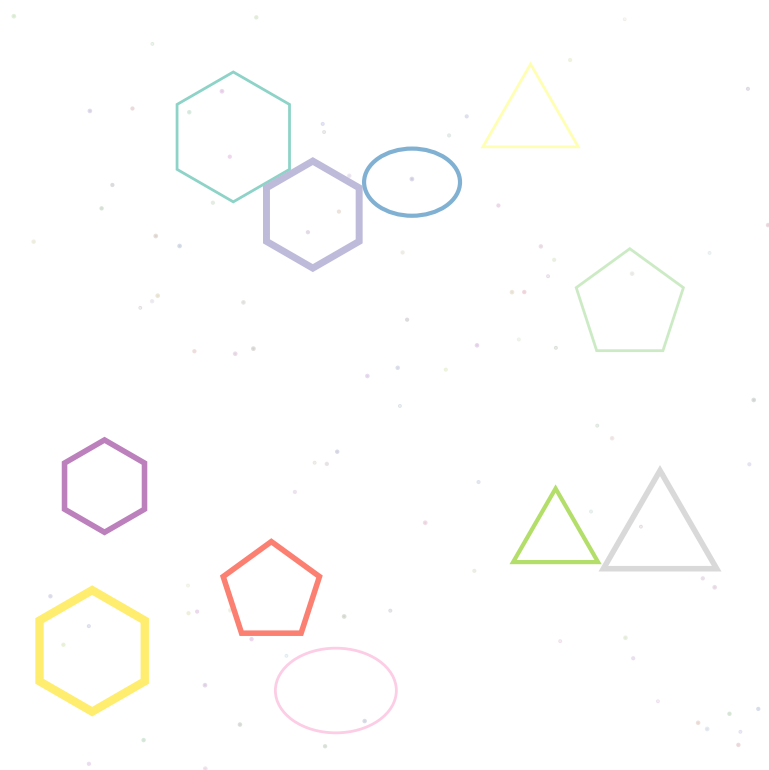[{"shape": "hexagon", "thickness": 1, "radius": 0.42, "center": [0.303, 0.822]}, {"shape": "triangle", "thickness": 1, "radius": 0.36, "center": [0.689, 0.845]}, {"shape": "hexagon", "thickness": 2.5, "radius": 0.35, "center": [0.406, 0.721]}, {"shape": "pentagon", "thickness": 2, "radius": 0.33, "center": [0.352, 0.231]}, {"shape": "oval", "thickness": 1.5, "radius": 0.31, "center": [0.535, 0.763]}, {"shape": "triangle", "thickness": 1.5, "radius": 0.32, "center": [0.722, 0.302]}, {"shape": "oval", "thickness": 1, "radius": 0.39, "center": [0.436, 0.103]}, {"shape": "triangle", "thickness": 2, "radius": 0.42, "center": [0.857, 0.304]}, {"shape": "hexagon", "thickness": 2, "radius": 0.3, "center": [0.136, 0.369]}, {"shape": "pentagon", "thickness": 1, "radius": 0.37, "center": [0.818, 0.604]}, {"shape": "hexagon", "thickness": 3, "radius": 0.39, "center": [0.12, 0.155]}]